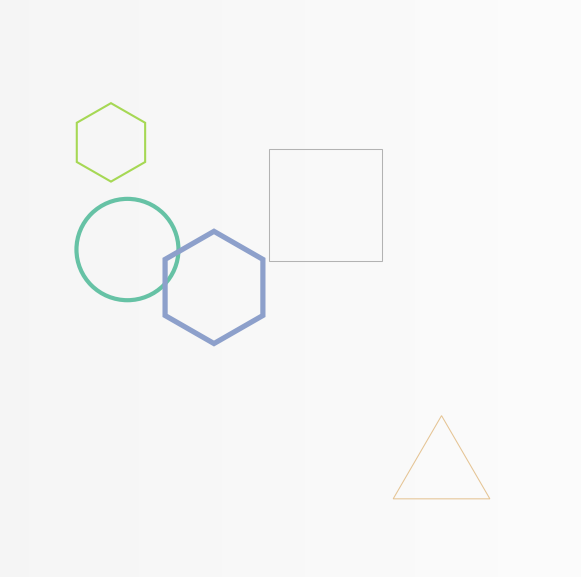[{"shape": "circle", "thickness": 2, "radius": 0.44, "center": [0.219, 0.567]}, {"shape": "hexagon", "thickness": 2.5, "radius": 0.49, "center": [0.368, 0.501]}, {"shape": "hexagon", "thickness": 1, "radius": 0.34, "center": [0.191, 0.753]}, {"shape": "triangle", "thickness": 0.5, "radius": 0.48, "center": [0.76, 0.183]}, {"shape": "square", "thickness": 0.5, "radius": 0.49, "center": [0.559, 0.644]}]